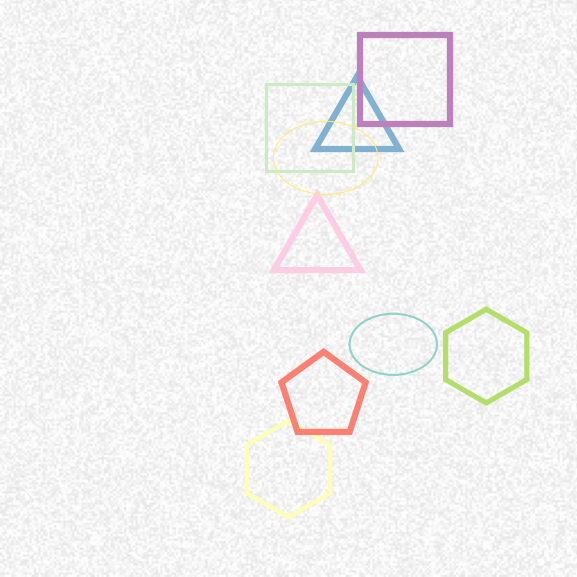[{"shape": "oval", "thickness": 1, "radius": 0.38, "center": [0.681, 0.403]}, {"shape": "hexagon", "thickness": 2, "radius": 0.42, "center": [0.499, 0.187]}, {"shape": "pentagon", "thickness": 3, "radius": 0.38, "center": [0.56, 0.313]}, {"shape": "triangle", "thickness": 3, "radius": 0.42, "center": [0.618, 0.783]}, {"shape": "hexagon", "thickness": 2.5, "radius": 0.41, "center": [0.842, 0.382]}, {"shape": "triangle", "thickness": 3, "radius": 0.43, "center": [0.549, 0.575]}, {"shape": "square", "thickness": 3, "radius": 0.39, "center": [0.702, 0.861]}, {"shape": "square", "thickness": 1.5, "radius": 0.38, "center": [0.536, 0.779]}, {"shape": "oval", "thickness": 0.5, "radius": 0.45, "center": [0.564, 0.726]}]